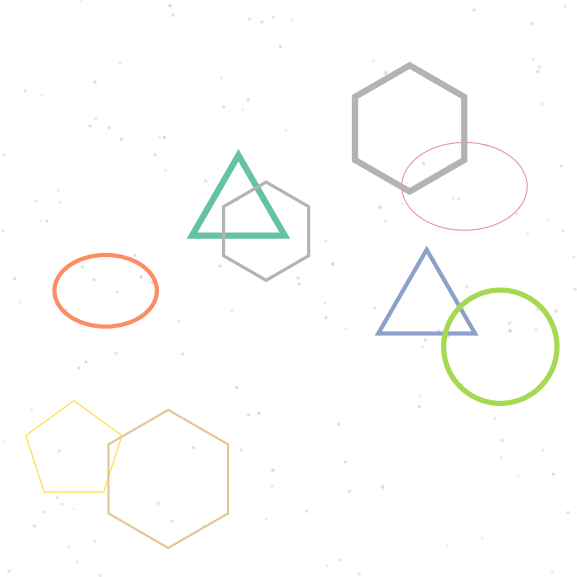[{"shape": "triangle", "thickness": 3, "radius": 0.46, "center": [0.413, 0.637]}, {"shape": "oval", "thickness": 2, "radius": 0.44, "center": [0.183, 0.496]}, {"shape": "triangle", "thickness": 2, "radius": 0.48, "center": [0.739, 0.47]}, {"shape": "oval", "thickness": 0.5, "radius": 0.54, "center": [0.804, 0.676]}, {"shape": "circle", "thickness": 2.5, "radius": 0.49, "center": [0.866, 0.399]}, {"shape": "pentagon", "thickness": 0.5, "radius": 0.44, "center": [0.128, 0.218]}, {"shape": "hexagon", "thickness": 1, "radius": 0.6, "center": [0.291, 0.17]}, {"shape": "hexagon", "thickness": 3, "radius": 0.55, "center": [0.709, 0.777]}, {"shape": "hexagon", "thickness": 1.5, "radius": 0.43, "center": [0.461, 0.599]}]